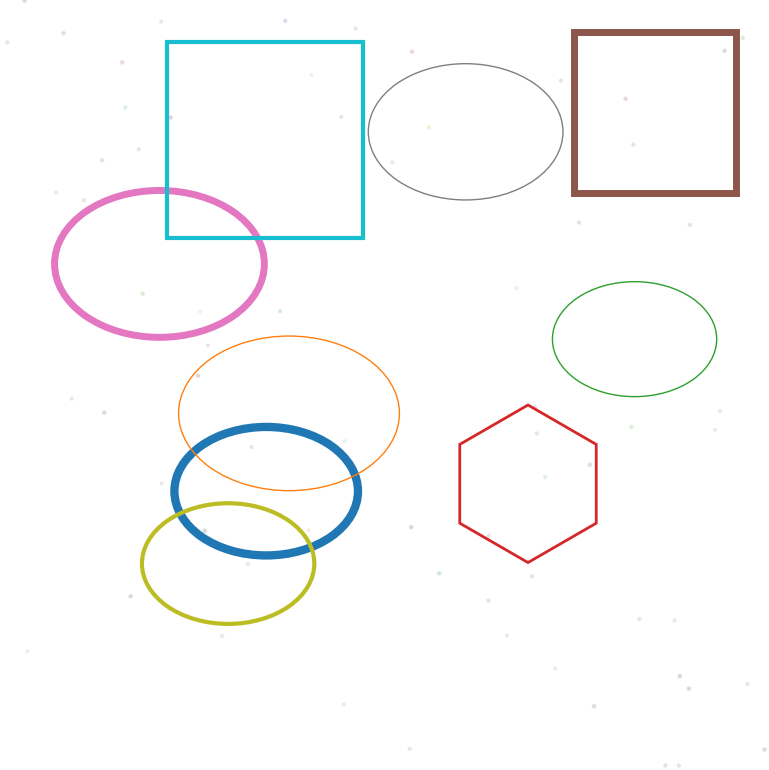[{"shape": "oval", "thickness": 3, "radius": 0.6, "center": [0.346, 0.362]}, {"shape": "oval", "thickness": 0.5, "radius": 0.72, "center": [0.375, 0.463]}, {"shape": "oval", "thickness": 0.5, "radius": 0.53, "center": [0.824, 0.56]}, {"shape": "hexagon", "thickness": 1, "radius": 0.51, "center": [0.686, 0.372]}, {"shape": "square", "thickness": 2.5, "radius": 0.52, "center": [0.851, 0.854]}, {"shape": "oval", "thickness": 2.5, "radius": 0.68, "center": [0.207, 0.657]}, {"shape": "oval", "thickness": 0.5, "radius": 0.63, "center": [0.605, 0.829]}, {"shape": "oval", "thickness": 1.5, "radius": 0.56, "center": [0.296, 0.268]}, {"shape": "square", "thickness": 1.5, "radius": 0.64, "center": [0.344, 0.819]}]